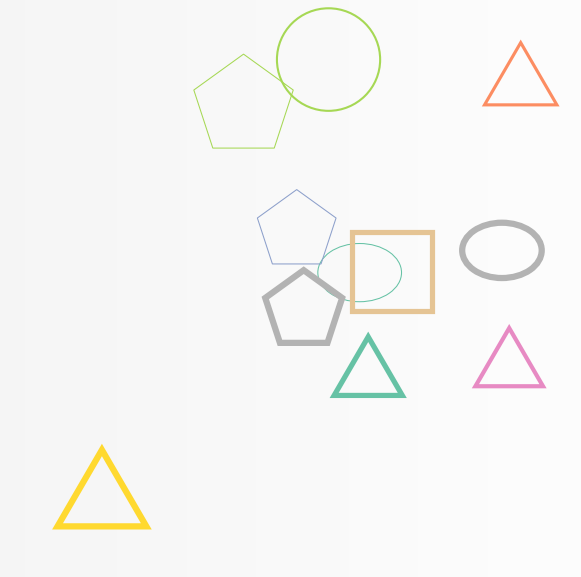[{"shape": "oval", "thickness": 0.5, "radius": 0.36, "center": [0.619, 0.527]}, {"shape": "triangle", "thickness": 2.5, "radius": 0.34, "center": [0.633, 0.348]}, {"shape": "triangle", "thickness": 1.5, "radius": 0.36, "center": [0.896, 0.853]}, {"shape": "pentagon", "thickness": 0.5, "radius": 0.36, "center": [0.51, 0.6]}, {"shape": "triangle", "thickness": 2, "radius": 0.34, "center": [0.876, 0.364]}, {"shape": "pentagon", "thickness": 0.5, "radius": 0.45, "center": [0.419, 0.815]}, {"shape": "circle", "thickness": 1, "radius": 0.44, "center": [0.565, 0.896]}, {"shape": "triangle", "thickness": 3, "radius": 0.44, "center": [0.175, 0.132]}, {"shape": "square", "thickness": 2.5, "radius": 0.34, "center": [0.674, 0.529]}, {"shape": "pentagon", "thickness": 3, "radius": 0.35, "center": [0.522, 0.462]}, {"shape": "oval", "thickness": 3, "radius": 0.34, "center": [0.864, 0.566]}]